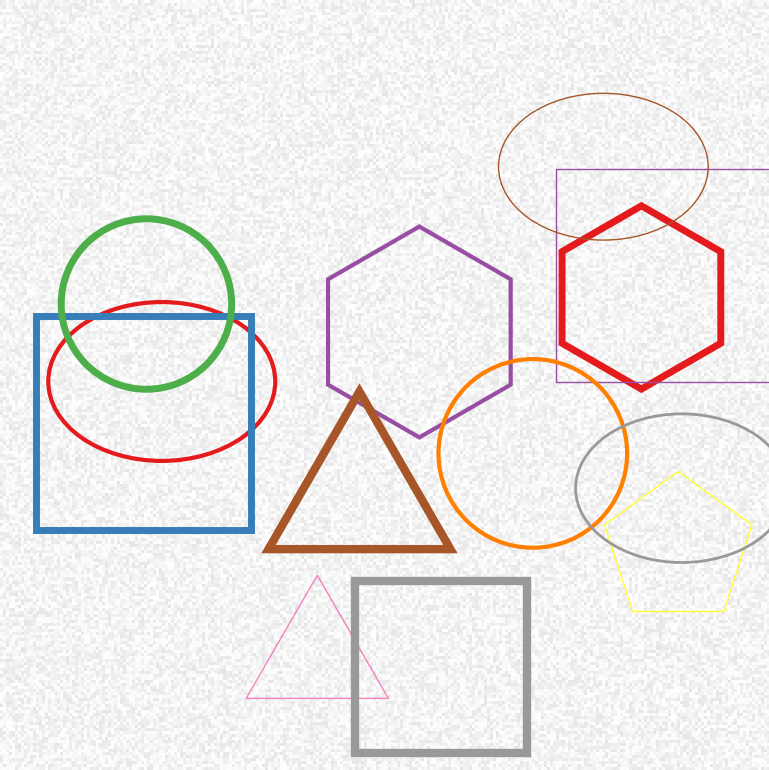[{"shape": "hexagon", "thickness": 2.5, "radius": 0.6, "center": [0.833, 0.614]}, {"shape": "oval", "thickness": 1.5, "radius": 0.74, "center": [0.21, 0.505]}, {"shape": "square", "thickness": 2.5, "radius": 0.7, "center": [0.186, 0.451]}, {"shape": "circle", "thickness": 2.5, "radius": 0.55, "center": [0.19, 0.605]}, {"shape": "hexagon", "thickness": 1.5, "radius": 0.68, "center": [0.545, 0.569]}, {"shape": "square", "thickness": 0.5, "radius": 0.69, "center": [0.861, 0.642]}, {"shape": "circle", "thickness": 1.5, "radius": 0.61, "center": [0.692, 0.411]}, {"shape": "pentagon", "thickness": 0.5, "radius": 0.5, "center": [0.881, 0.287]}, {"shape": "oval", "thickness": 0.5, "radius": 0.68, "center": [0.784, 0.784]}, {"shape": "triangle", "thickness": 3, "radius": 0.68, "center": [0.467, 0.355]}, {"shape": "triangle", "thickness": 0.5, "radius": 0.53, "center": [0.412, 0.146]}, {"shape": "square", "thickness": 3, "radius": 0.56, "center": [0.573, 0.134]}, {"shape": "oval", "thickness": 1, "radius": 0.69, "center": [0.885, 0.366]}]